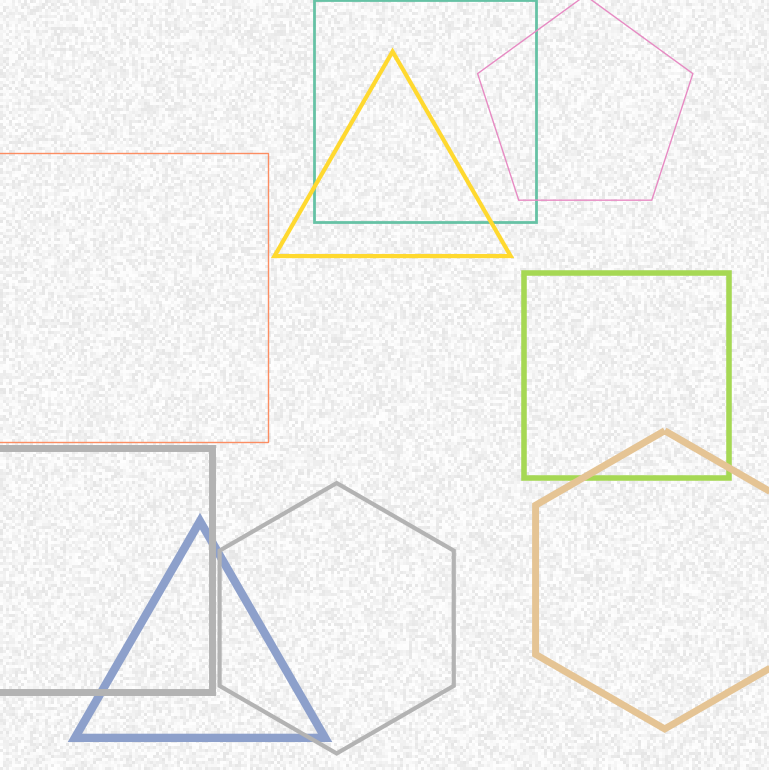[{"shape": "square", "thickness": 1, "radius": 0.72, "center": [0.552, 0.856]}, {"shape": "square", "thickness": 0.5, "radius": 0.94, "center": [0.161, 0.614]}, {"shape": "triangle", "thickness": 3, "radius": 0.94, "center": [0.26, 0.136]}, {"shape": "pentagon", "thickness": 0.5, "radius": 0.73, "center": [0.76, 0.859]}, {"shape": "square", "thickness": 2, "radius": 0.67, "center": [0.813, 0.512]}, {"shape": "triangle", "thickness": 1.5, "radius": 0.89, "center": [0.51, 0.756]}, {"shape": "hexagon", "thickness": 2.5, "radius": 0.97, "center": [0.863, 0.247]}, {"shape": "square", "thickness": 2.5, "radius": 0.79, "center": [0.117, 0.26]}, {"shape": "hexagon", "thickness": 1.5, "radius": 0.88, "center": [0.437, 0.197]}]